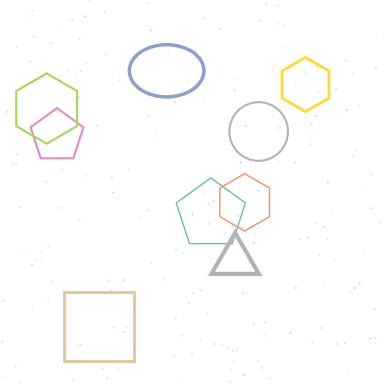[{"shape": "pentagon", "thickness": 1, "radius": 0.47, "center": [0.548, 0.444]}, {"shape": "hexagon", "thickness": 1, "radius": 0.37, "center": [0.635, 0.474]}, {"shape": "oval", "thickness": 2.5, "radius": 0.48, "center": [0.433, 0.816]}, {"shape": "pentagon", "thickness": 1.5, "radius": 0.36, "center": [0.148, 0.647]}, {"shape": "hexagon", "thickness": 1.5, "radius": 0.46, "center": [0.121, 0.718]}, {"shape": "hexagon", "thickness": 2, "radius": 0.35, "center": [0.793, 0.781]}, {"shape": "square", "thickness": 2, "radius": 0.45, "center": [0.257, 0.152]}, {"shape": "circle", "thickness": 1.5, "radius": 0.38, "center": [0.672, 0.658]}, {"shape": "triangle", "thickness": 3, "radius": 0.36, "center": [0.611, 0.324]}]